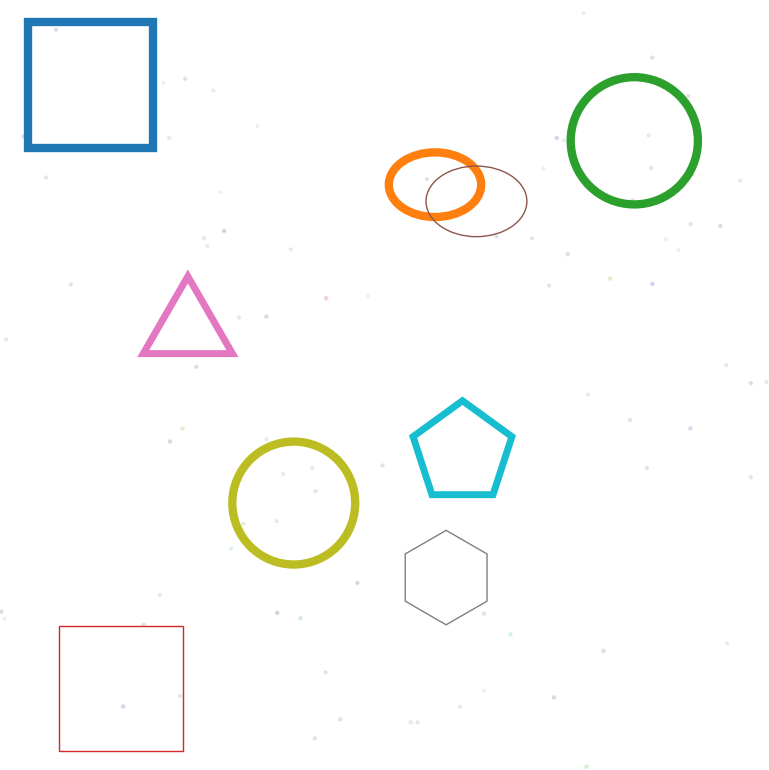[{"shape": "square", "thickness": 3, "radius": 0.41, "center": [0.117, 0.89]}, {"shape": "oval", "thickness": 3, "radius": 0.3, "center": [0.565, 0.76]}, {"shape": "circle", "thickness": 3, "radius": 0.41, "center": [0.824, 0.817]}, {"shape": "square", "thickness": 0.5, "radius": 0.41, "center": [0.157, 0.106]}, {"shape": "oval", "thickness": 0.5, "radius": 0.33, "center": [0.619, 0.738]}, {"shape": "triangle", "thickness": 2.5, "radius": 0.33, "center": [0.244, 0.574]}, {"shape": "hexagon", "thickness": 0.5, "radius": 0.31, "center": [0.579, 0.25]}, {"shape": "circle", "thickness": 3, "radius": 0.4, "center": [0.382, 0.347]}, {"shape": "pentagon", "thickness": 2.5, "radius": 0.34, "center": [0.601, 0.412]}]